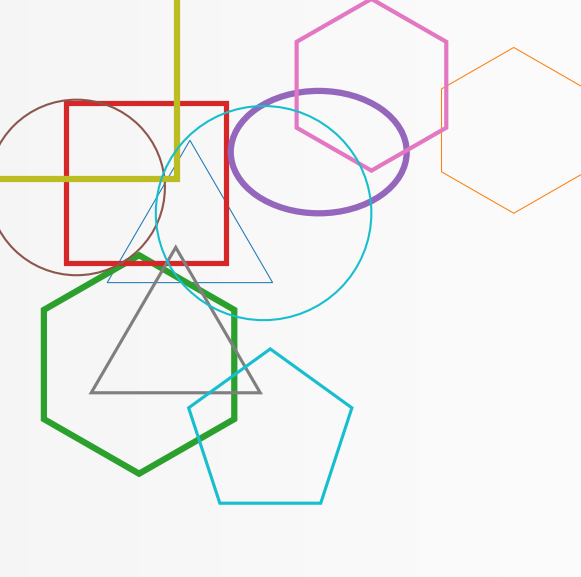[{"shape": "triangle", "thickness": 0.5, "radius": 0.82, "center": [0.327, 0.592]}, {"shape": "hexagon", "thickness": 0.5, "radius": 0.72, "center": [0.884, 0.773]}, {"shape": "hexagon", "thickness": 3, "radius": 0.95, "center": [0.239, 0.368]}, {"shape": "square", "thickness": 2.5, "radius": 0.69, "center": [0.251, 0.683]}, {"shape": "oval", "thickness": 3, "radius": 0.76, "center": [0.548, 0.736]}, {"shape": "circle", "thickness": 1, "radius": 0.76, "center": [0.132, 0.675]}, {"shape": "hexagon", "thickness": 2, "radius": 0.74, "center": [0.639, 0.852]}, {"shape": "triangle", "thickness": 1.5, "radius": 0.84, "center": [0.302, 0.403]}, {"shape": "square", "thickness": 3, "radius": 0.83, "center": [0.139, 0.855]}, {"shape": "circle", "thickness": 1, "radius": 0.93, "center": [0.453, 0.63]}, {"shape": "pentagon", "thickness": 1.5, "radius": 0.74, "center": [0.465, 0.247]}]